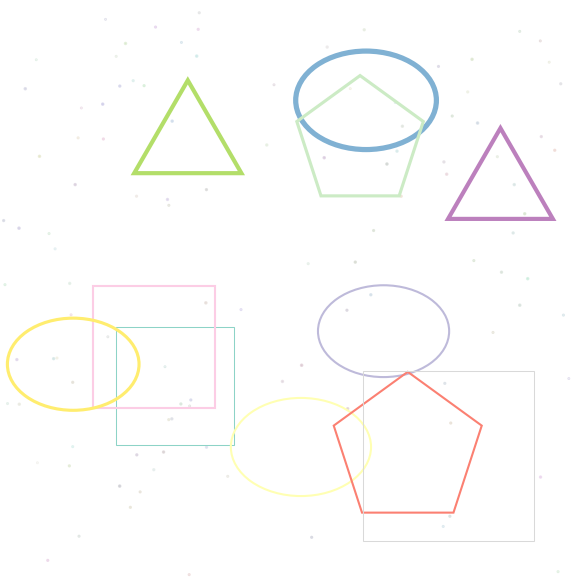[{"shape": "square", "thickness": 0.5, "radius": 0.51, "center": [0.303, 0.331]}, {"shape": "oval", "thickness": 1, "radius": 0.61, "center": [0.521, 0.225]}, {"shape": "oval", "thickness": 1, "radius": 0.57, "center": [0.664, 0.426]}, {"shape": "pentagon", "thickness": 1, "radius": 0.67, "center": [0.706, 0.22]}, {"shape": "oval", "thickness": 2.5, "radius": 0.61, "center": [0.634, 0.825]}, {"shape": "triangle", "thickness": 2, "radius": 0.54, "center": [0.325, 0.753]}, {"shape": "square", "thickness": 1, "radius": 0.53, "center": [0.267, 0.399]}, {"shape": "square", "thickness": 0.5, "radius": 0.74, "center": [0.777, 0.21]}, {"shape": "triangle", "thickness": 2, "radius": 0.52, "center": [0.867, 0.672]}, {"shape": "pentagon", "thickness": 1.5, "radius": 0.58, "center": [0.623, 0.753]}, {"shape": "oval", "thickness": 1.5, "radius": 0.57, "center": [0.127, 0.368]}]